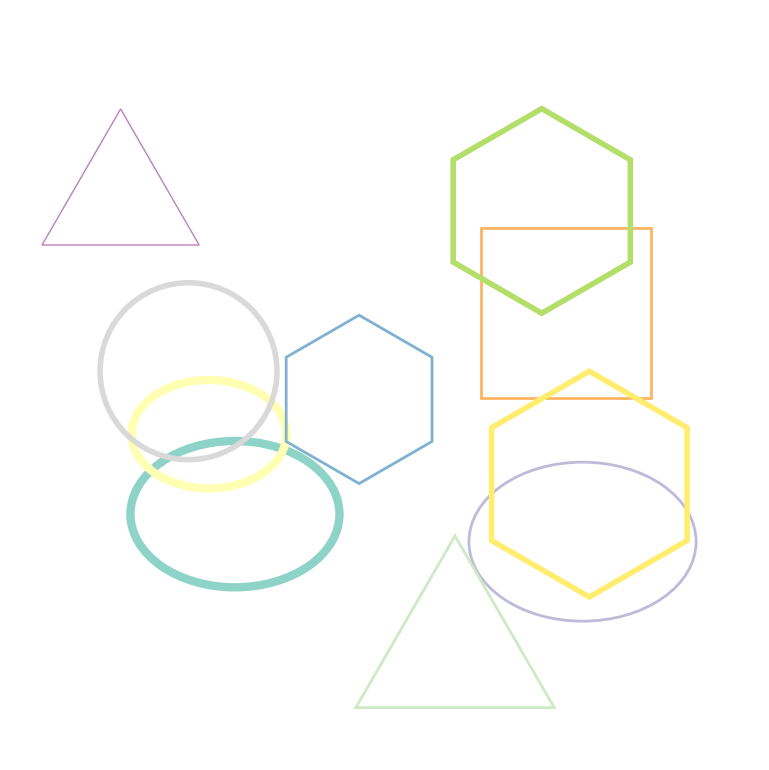[{"shape": "oval", "thickness": 3, "radius": 0.68, "center": [0.305, 0.332]}, {"shape": "oval", "thickness": 3, "radius": 0.5, "center": [0.271, 0.436]}, {"shape": "oval", "thickness": 1, "radius": 0.74, "center": [0.757, 0.297]}, {"shape": "hexagon", "thickness": 1, "radius": 0.55, "center": [0.466, 0.481]}, {"shape": "square", "thickness": 1, "radius": 0.55, "center": [0.735, 0.594]}, {"shape": "hexagon", "thickness": 2, "radius": 0.66, "center": [0.704, 0.726]}, {"shape": "circle", "thickness": 2, "radius": 0.57, "center": [0.245, 0.518]}, {"shape": "triangle", "thickness": 0.5, "radius": 0.59, "center": [0.157, 0.741]}, {"shape": "triangle", "thickness": 1, "radius": 0.74, "center": [0.591, 0.155]}, {"shape": "hexagon", "thickness": 2, "radius": 0.73, "center": [0.765, 0.371]}]